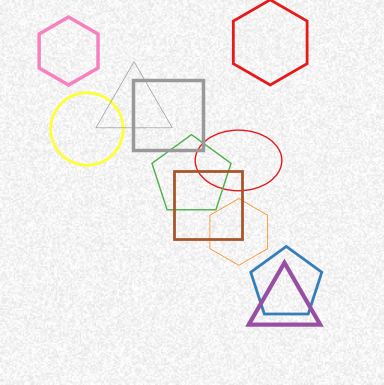[{"shape": "hexagon", "thickness": 2, "radius": 0.55, "center": [0.702, 0.89]}, {"shape": "oval", "thickness": 1, "radius": 0.56, "center": [0.62, 0.583]}, {"shape": "pentagon", "thickness": 2, "radius": 0.49, "center": [0.744, 0.263]}, {"shape": "pentagon", "thickness": 1, "radius": 0.54, "center": [0.497, 0.542]}, {"shape": "triangle", "thickness": 3, "radius": 0.54, "center": [0.739, 0.21]}, {"shape": "hexagon", "thickness": 0.5, "radius": 0.43, "center": [0.62, 0.398]}, {"shape": "circle", "thickness": 2, "radius": 0.47, "center": [0.226, 0.665]}, {"shape": "square", "thickness": 2, "radius": 0.44, "center": [0.54, 0.467]}, {"shape": "hexagon", "thickness": 2.5, "radius": 0.44, "center": [0.178, 0.868]}, {"shape": "triangle", "thickness": 0.5, "radius": 0.57, "center": [0.348, 0.725]}, {"shape": "square", "thickness": 2.5, "radius": 0.45, "center": [0.436, 0.702]}]